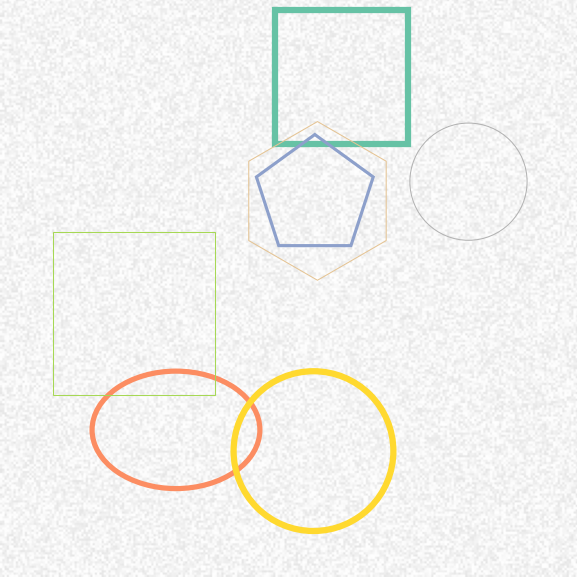[{"shape": "square", "thickness": 3, "radius": 0.58, "center": [0.591, 0.866]}, {"shape": "oval", "thickness": 2.5, "radius": 0.73, "center": [0.305, 0.255]}, {"shape": "pentagon", "thickness": 1.5, "radius": 0.53, "center": [0.545, 0.66]}, {"shape": "square", "thickness": 0.5, "radius": 0.7, "center": [0.233, 0.456]}, {"shape": "circle", "thickness": 3, "radius": 0.69, "center": [0.543, 0.218]}, {"shape": "hexagon", "thickness": 0.5, "radius": 0.69, "center": [0.55, 0.651]}, {"shape": "circle", "thickness": 0.5, "radius": 0.51, "center": [0.811, 0.685]}]